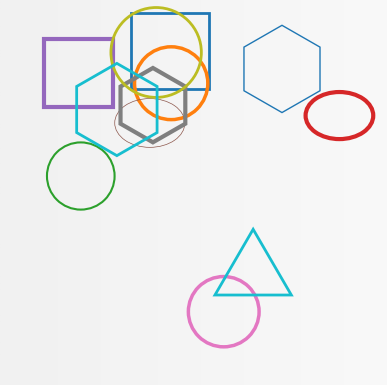[{"shape": "square", "thickness": 2, "radius": 0.5, "center": [0.438, 0.868]}, {"shape": "hexagon", "thickness": 1, "radius": 0.57, "center": [0.728, 0.821]}, {"shape": "circle", "thickness": 2.5, "radius": 0.47, "center": [0.442, 0.784]}, {"shape": "circle", "thickness": 1.5, "radius": 0.44, "center": [0.208, 0.543]}, {"shape": "oval", "thickness": 3, "radius": 0.44, "center": [0.876, 0.7]}, {"shape": "square", "thickness": 3, "radius": 0.44, "center": [0.203, 0.809]}, {"shape": "oval", "thickness": 0.5, "radius": 0.45, "center": [0.387, 0.681]}, {"shape": "circle", "thickness": 2.5, "radius": 0.46, "center": [0.577, 0.19]}, {"shape": "hexagon", "thickness": 3, "radius": 0.48, "center": [0.395, 0.727]}, {"shape": "circle", "thickness": 2, "radius": 0.58, "center": [0.403, 0.864]}, {"shape": "triangle", "thickness": 2, "radius": 0.57, "center": [0.653, 0.291]}, {"shape": "hexagon", "thickness": 2, "radius": 0.6, "center": [0.302, 0.716]}]